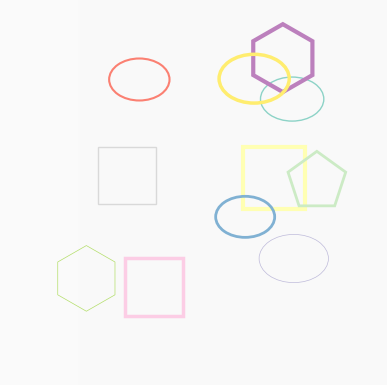[{"shape": "oval", "thickness": 1, "radius": 0.41, "center": [0.754, 0.743]}, {"shape": "square", "thickness": 3, "radius": 0.4, "center": [0.707, 0.538]}, {"shape": "oval", "thickness": 0.5, "radius": 0.45, "center": [0.758, 0.329]}, {"shape": "oval", "thickness": 1.5, "radius": 0.39, "center": [0.36, 0.794]}, {"shape": "oval", "thickness": 2, "radius": 0.38, "center": [0.633, 0.437]}, {"shape": "hexagon", "thickness": 0.5, "radius": 0.43, "center": [0.223, 0.277]}, {"shape": "square", "thickness": 2.5, "radius": 0.38, "center": [0.397, 0.254]}, {"shape": "square", "thickness": 1, "radius": 0.37, "center": [0.327, 0.544]}, {"shape": "hexagon", "thickness": 3, "radius": 0.44, "center": [0.73, 0.849]}, {"shape": "pentagon", "thickness": 2, "radius": 0.39, "center": [0.818, 0.529]}, {"shape": "oval", "thickness": 2.5, "radius": 0.45, "center": [0.656, 0.796]}]